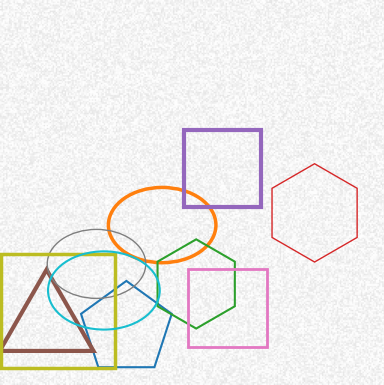[{"shape": "pentagon", "thickness": 1.5, "radius": 0.62, "center": [0.328, 0.146]}, {"shape": "oval", "thickness": 2.5, "radius": 0.7, "center": [0.421, 0.415]}, {"shape": "hexagon", "thickness": 1.5, "radius": 0.58, "center": [0.51, 0.262]}, {"shape": "hexagon", "thickness": 1, "radius": 0.64, "center": [0.817, 0.447]}, {"shape": "square", "thickness": 3, "radius": 0.5, "center": [0.578, 0.563]}, {"shape": "triangle", "thickness": 3, "radius": 0.7, "center": [0.121, 0.159]}, {"shape": "square", "thickness": 2, "radius": 0.51, "center": [0.59, 0.2]}, {"shape": "oval", "thickness": 1, "radius": 0.64, "center": [0.251, 0.315]}, {"shape": "square", "thickness": 2.5, "radius": 0.74, "center": [0.151, 0.192]}, {"shape": "oval", "thickness": 1.5, "radius": 0.73, "center": [0.27, 0.246]}]